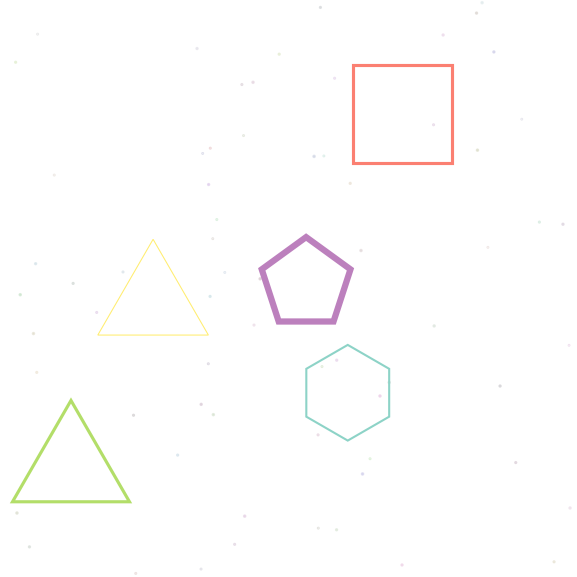[{"shape": "hexagon", "thickness": 1, "radius": 0.41, "center": [0.602, 0.319]}, {"shape": "square", "thickness": 1.5, "radius": 0.43, "center": [0.697, 0.802]}, {"shape": "triangle", "thickness": 1.5, "radius": 0.58, "center": [0.123, 0.189]}, {"shape": "pentagon", "thickness": 3, "radius": 0.4, "center": [0.53, 0.508]}, {"shape": "triangle", "thickness": 0.5, "radius": 0.55, "center": [0.265, 0.474]}]